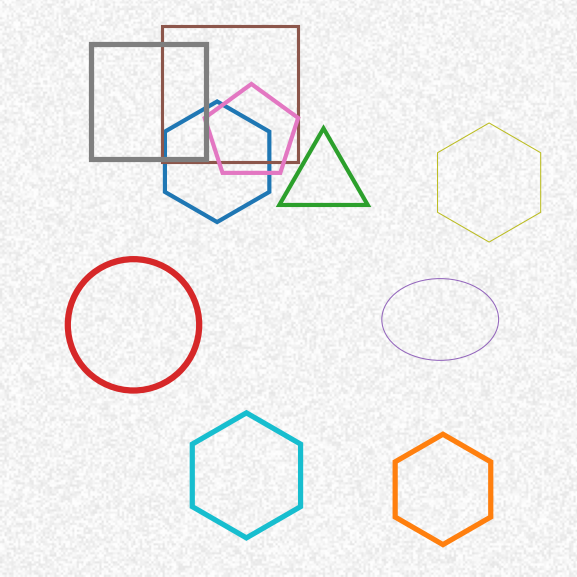[{"shape": "hexagon", "thickness": 2, "radius": 0.52, "center": [0.376, 0.719]}, {"shape": "hexagon", "thickness": 2.5, "radius": 0.48, "center": [0.767, 0.152]}, {"shape": "triangle", "thickness": 2, "radius": 0.44, "center": [0.56, 0.688]}, {"shape": "circle", "thickness": 3, "radius": 0.57, "center": [0.231, 0.437]}, {"shape": "oval", "thickness": 0.5, "radius": 0.51, "center": [0.762, 0.446]}, {"shape": "square", "thickness": 1.5, "radius": 0.59, "center": [0.398, 0.836]}, {"shape": "pentagon", "thickness": 2, "radius": 0.43, "center": [0.435, 0.769]}, {"shape": "square", "thickness": 2.5, "radius": 0.5, "center": [0.257, 0.823]}, {"shape": "hexagon", "thickness": 0.5, "radius": 0.52, "center": [0.847, 0.683]}, {"shape": "hexagon", "thickness": 2.5, "radius": 0.54, "center": [0.427, 0.176]}]